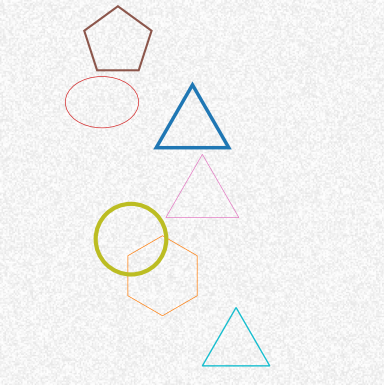[{"shape": "triangle", "thickness": 2.5, "radius": 0.54, "center": [0.5, 0.671]}, {"shape": "hexagon", "thickness": 0.5, "radius": 0.52, "center": [0.422, 0.284]}, {"shape": "oval", "thickness": 0.5, "radius": 0.48, "center": [0.265, 0.735]}, {"shape": "pentagon", "thickness": 1.5, "radius": 0.46, "center": [0.306, 0.892]}, {"shape": "triangle", "thickness": 0.5, "radius": 0.55, "center": [0.526, 0.49]}, {"shape": "circle", "thickness": 3, "radius": 0.46, "center": [0.34, 0.379]}, {"shape": "triangle", "thickness": 1, "radius": 0.51, "center": [0.613, 0.1]}]